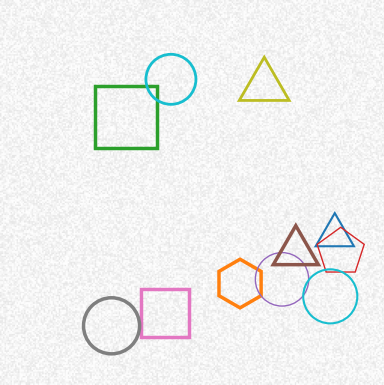[{"shape": "triangle", "thickness": 1.5, "radius": 0.29, "center": [0.87, 0.389]}, {"shape": "hexagon", "thickness": 2.5, "radius": 0.32, "center": [0.624, 0.264]}, {"shape": "square", "thickness": 2.5, "radius": 0.4, "center": [0.327, 0.695]}, {"shape": "pentagon", "thickness": 1, "radius": 0.32, "center": [0.885, 0.345]}, {"shape": "circle", "thickness": 1, "radius": 0.35, "center": [0.733, 0.274]}, {"shape": "triangle", "thickness": 2.5, "radius": 0.34, "center": [0.768, 0.346]}, {"shape": "square", "thickness": 2.5, "radius": 0.31, "center": [0.429, 0.187]}, {"shape": "circle", "thickness": 2.5, "radius": 0.36, "center": [0.29, 0.154]}, {"shape": "triangle", "thickness": 2, "radius": 0.37, "center": [0.686, 0.777]}, {"shape": "circle", "thickness": 1.5, "radius": 0.35, "center": [0.858, 0.23]}, {"shape": "circle", "thickness": 2, "radius": 0.32, "center": [0.444, 0.794]}]